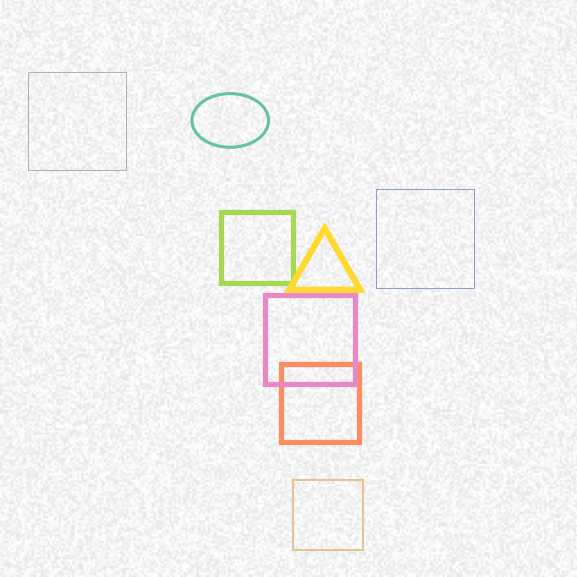[{"shape": "oval", "thickness": 1.5, "radius": 0.33, "center": [0.399, 0.791]}, {"shape": "square", "thickness": 2.5, "radius": 0.34, "center": [0.554, 0.301]}, {"shape": "square", "thickness": 0.5, "radius": 0.43, "center": [0.736, 0.586]}, {"shape": "square", "thickness": 2.5, "radius": 0.39, "center": [0.536, 0.411]}, {"shape": "square", "thickness": 2.5, "radius": 0.31, "center": [0.445, 0.571]}, {"shape": "triangle", "thickness": 3, "radius": 0.36, "center": [0.562, 0.533]}, {"shape": "square", "thickness": 1, "radius": 0.3, "center": [0.568, 0.107]}, {"shape": "square", "thickness": 0.5, "radius": 0.42, "center": [0.133, 0.79]}]